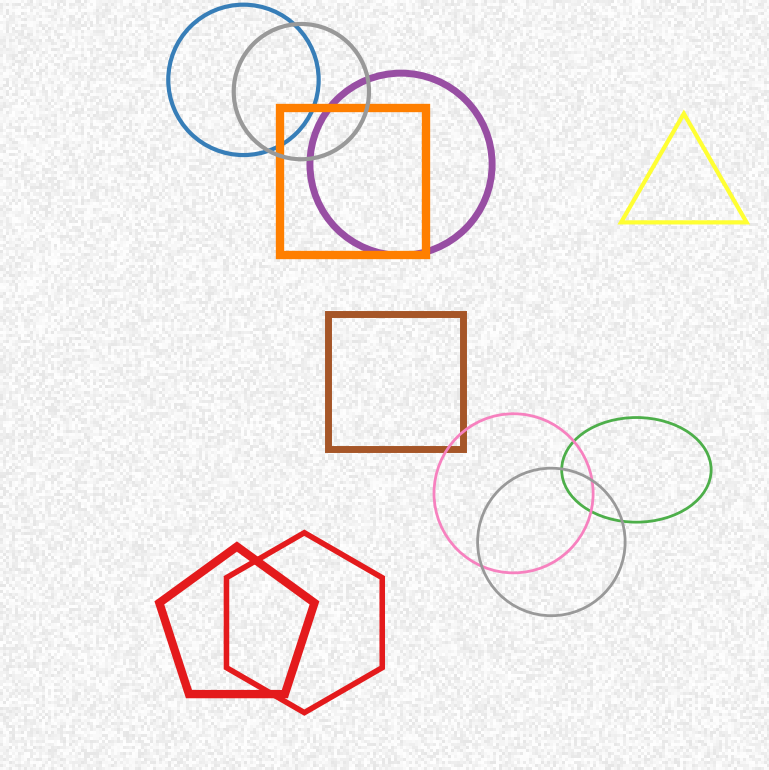[{"shape": "pentagon", "thickness": 3, "radius": 0.53, "center": [0.308, 0.184]}, {"shape": "hexagon", "thickness": 2, "radius": 0.58, "center": [0.395, 0.191]}, {"shape": "circle", "thickness": 1.5, "radius": 0.49, "center": [0.316, 0.896]}, {"shape": "oval", "thickness": 1, "radius": 0.49, "center": [0.827, 0.39]}, {"shape": "circle", "thickness": 2.5, "radius": 0.59, "center": [0.521, 0.787]}, {"shape": "square", "thickness": 3, "radius": 0.47, "center": [0.458, 0.764]}, {"shape": "triangle", "thickness": 1.5, "radius": 0.47, "center": [0.888, 0.758]}, {"shape": "square", "thickness": 2.5, "radius": 0.44, "center": [0.514, 0.504]}, {"shape": "circle", "thickness": 1, "radius": 0.52, "center": [0.667, 0.359]}, {"shape": "circle", "thickness": 1.5, "radius": 0.44, "center": [0.391, 0.881]}, {"shape": "circle", "thickness": 1, "radius": 0.48, "center": [0.716, 0.296]}]